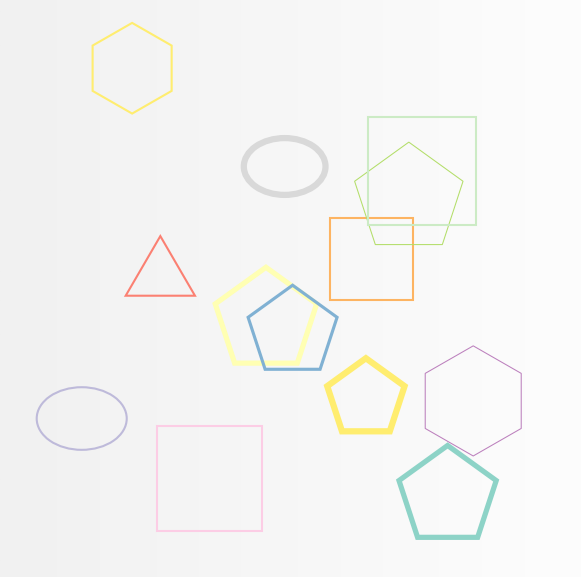[{"shape": "pentagon", "thickness": 2.5, "radius": 0.44, "center": [0.77, 0.14]}, {"shape": "pentagon", "thickness": 2.5, "radius": 0.46, "center": [0.458, 0.445]}, {"shape": "oval", "thickness": 1, "radius": 0.39, "center": [0.141, 0.274]}, {"shape": "triangle", "thickness": 1, "radius": 0.34, "center": [0.276, 0.521]}, {"shape": "pentagon", "thickness": 1.5, "radius": 0.4, "center": [0.503, 0.425]}, {"shape": "square", "thickness": 1, "radius": 0.36, "center": [0.639, 0.551]}, {"shape": "pentagon", "thickness": 0.5, "radius": 0.49, "center": [0.703, 0.655]}, {"shape": "square", "thickness": 1, "radius": 0.45, "center": [0.36, 0.17]}, {"shape": "oval", "thickness": 3, "radius": 0.35, "center": [0.49, 0.711]}, {"shape": "hexagon", "thickness": 0.5, "radius": 0.48, "center": [0.814, 0.305]}, {"shape": "square", "thickness": 1, "radius": 0.47, "center": [0.726, 0.702]}, {"shape": "hexagon", "thickness": 1, "radius": 0.39, "center": [0.227, 0.881]}, {"shape": "pentagon", "thickness": 3, "radius": 0.35, "center": [0.629, 0.309]}]